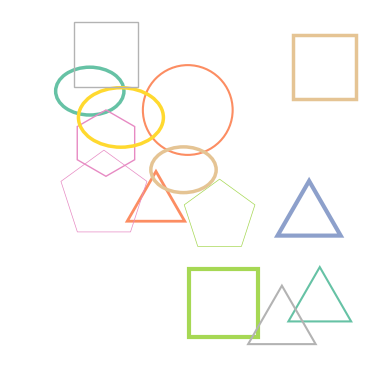[{"shape": "triangle", "thickness": 1.5, "radius": 0.47, "center": [0.831, 0.212]}, {"shape": "oval", "thickness": 2.5, "radius": 0.44, "center": [0.233, 0.763]}, {"shape": "circle", "thickness": 1.5, "radius": 0.58, "center": [0.488, 0.714]}, {"shape": "triangle", "thickness": 2, "radius": 0.43, "center": [0.405, 0.469]}, {"shape": "triangle", "thickness": 3, "radius": 0.47, "center": [0.803, 0.435]}, {"shape": "hexagon", "thickness": 1, "radius": 0.43, "center": [0.275, 0.628]}, {"shape": "pentagon", "thickness": 0.5, "radius": 0.59, "center": [0.27, 0.493]}, {"shape": "pentagon", "thickness": 0.5, "radius": 0.48, "center": [0.57, 0.438]}, {"shape": "square", "thickness": 3, "radius": 0.45, "center": [0.581, 0.213]}, {"shape": "oval", "thickness": 2.5, "radius": 0.55, "center": [0.314, 0.695]}, {"shape": "oval", "thickness": 2.5, "radius": 0.42, "center": [0.477, 0.559]}, {"shape": "square", "thickness": 2.5, "radius": 0.41, "center": [0.843, 0.826]}, {"shape": "square", "thickness": 1, "radius": 0.42, "center": [0.275, 0.859]}, {"shape": "triangle", "thickness": 1.5, "radius": 0.51, "center": [0.732, 0.157]}]